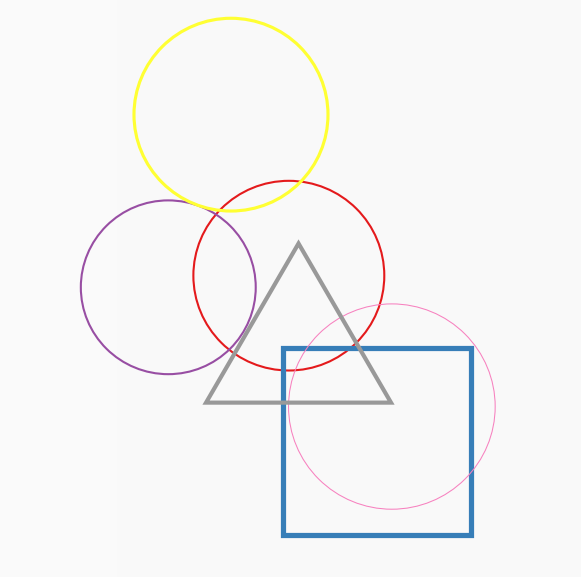[{"shape": "circle", "thickness": 1, "radius": 0.82, "center": [0.497, 0.522]}, {"shape": "square", "thickness": 2.5, "radius": 0.81, "center": [0.649, 0.235]}, {"shape": "circle", "thickness": 1, "radius": 0.75, "center": [0.29, 0.502]}, {"shape": "circle", "thickness": 1.5, "radius": 0.83, "center": [0.397, 0.801]}, {"shape": "circle", "thickness": 0.5, "radius": 0.89, "center": [0.674, 0.295]}, {"shape": "triangle", "thickness": 2, "radius": 0.92, "center": [0.514, 0.394]}]